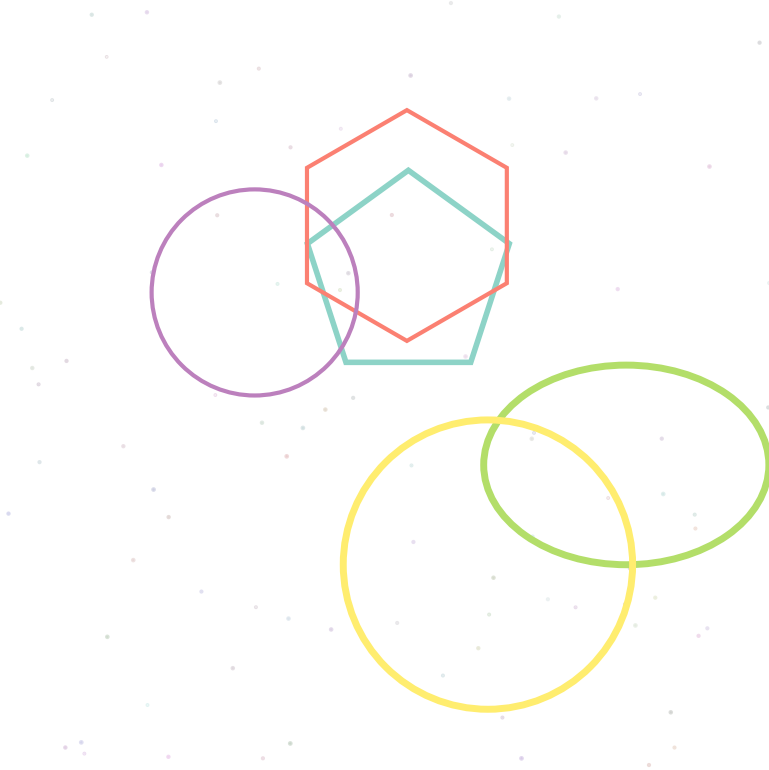[{"shape": "pentagon", "thickness": 2, "radius": 0.69, "center": [0.53, 0.641]}, {"shape": "hexagon", "thickness": 1.5, "radius": 0.75, "center": [0.528, 0.707]}, {"shape": "oval", "thickness": 2.5, "radius": 0.93, "center": [0.813, 0.396]}, {"shape": "circle", "thickness": 1.5, "radius": 0.67, "center": [0.331, 0.62]}, {"shape": "circle", "thickness": 2.5, "radius": 0.94, "center": [0.634, 0.267]}]